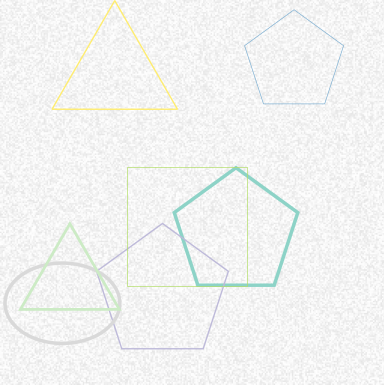[{"shape": "pentagon", "thickness": 2.5, "radius": 0.84, "center": [0.613, 0.396]}, {"shape": "pentagon", "thickness": 1, "radius": 0.9, "center": [0.422, 0.24]}, {"shape": "pentagon", "thickness": 0.5, "radius": 0.68, "center": [0.764, 0.84]}, {"shape": "square", "thickness": 0.5, "radius": 0.78, "center": [0.486, 0.412]}, {"shape": "oval", "thickness": 2.5, "radius": 0.75, "center": [0.162, 0.212]}, {"shape": "triangle", "thickness": 2, "radius": 0.74, "center": [0.182, 0.271]}, {"shape": "triangle", "thickness": 1, "radius": 0.94, "center": [0.298, 0.81]}]